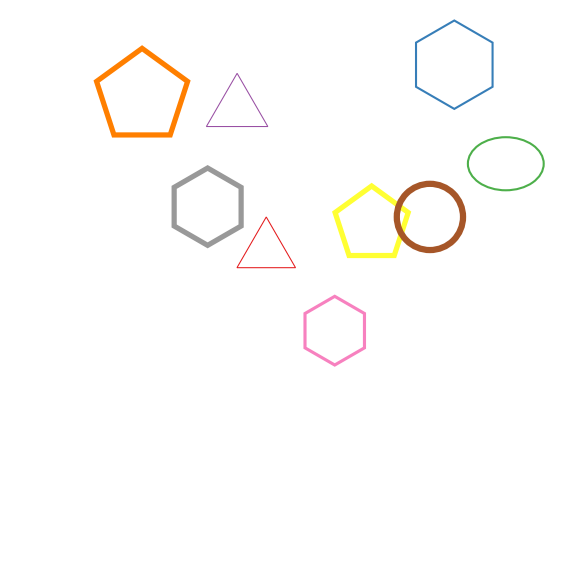[{"shape": "triangle", "thickness": 0.5, "radius": 0.29, "center": [0.461, 0.565]}, {"shape": "hexagon", "thickness": 1, "radius": 0.38, "center": [0.787, 0.887]}, {"shape": "oval", "thickness": 1, "radius": 0.33, "center": [0.876, 0.716]}, {"shape": "triangle", "thickness": 0.5, "radius": 0.31, "center": [0.411, 0.811]}, {"shape": "pentagon", "thickness": 2.5, "radius": 0.41, "center": [0.246, 0.832]}, {"shape": "pentagon", "thickness": 2.5, "radius": 0.33, "center": [0.644, 0.611]}, {"shape": "circle", "thickness": 3, "radius": 0.29, "center": [0.744, 0.623]}, {"shape": "hexagon", "thickness": 1.5, "radius": 0.3, "center": [0.58, 0.427]}, {"shape": "hexagon", "thickness": 2.5, "radius": 0.33, "center": [0.36, 0.641]}]